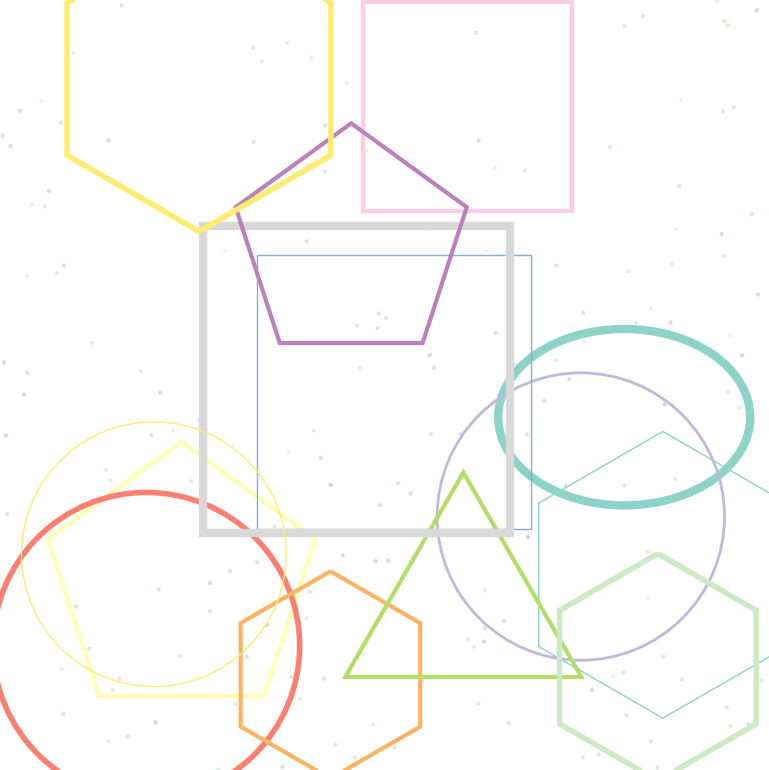[{"shape": "hexagon", "thickness": 0.5, "radius": 0.93, "center": [0.861, 0.253]}, {"shape": "oval", "thickness": 3, "radius": 0.82, "center": [0.811, 0.458]}, {"shape": "pentagon", "thickness": 1.5, "radius": 0.91, "center": [0.236, 0.244]}, {"shape": "circle", "thickness": 1, "radius": 0.93, "center": [0.754, 0.329]}, {"shape": "circle", "thickness": 2, "radius": 1.0, "center": [0.19, 0.161]}, {"shape": "square", "thickness": 0.5, "radius": 0.89, "center": [0.512, 0.491]}, {"shape": "hexagon", "thickness": 1.5, "radius": 0.67, "center": [0.429, 0.124]}, {"shape": "triangle", "thickness": 1.5, "radius": 0.89, "center": [0.602, 0.209]}, {"shape": "square", "thickness": 1.5, "radius": 0.68, "center": [0.607, 0.862]}, {"shape": "square", "thickness": 3, "radius": 1.0, "center": [0.463, 0.507]}, {"shape": "pentagon", "thickness": 1.5, "radius": 0.79, "center": [0.456, 0.682]}, {"shape": "hexagon", "thickness": 2, "radius": 0.74, "center": [0.854, 0.134]}, {"shape": "hexagon", "thickness": 2, "radius": 0.99, "center": [0.258, 0.897]}, {"shape": "circle", "thickness": 0.5, "radius": 0.86, "center": [0.2, 0.28]}]